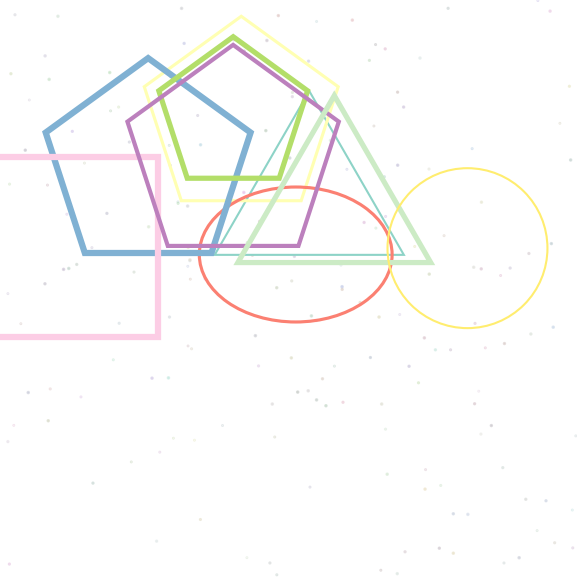[{"shape": "triangle", "thickness": 1, "radius": 0.95, "center": [0.536, 0.652]}, {"shape": "pentagon", "thickness": 1.5, "radius": 0.88, "center": [0.418, 0.794]}, {"shape": "oval", "thickness": 1.5, "radius": 0.83, "center": [0.512, 0.558]}, {"shape": "pentagon", "thickness": 3, "radius": 0.93, "center": [0.257, 0.712]}, {"shape": "pentagon", "thickness": 2.5, "radius": 0.68, "center": [0.404, 0.8]}, {"shape": "square", "thickness": 3, "radius": 0.78, "center": [0.117, 0.572]}, {"shape": "pentagon", "thickness": 2, "radius": 0.96, "center": [0.404, 0.729]}, {"shape": "triangle", "thickness": 2.5, "radius": 0.96, "center": [0.579, 0.641]}, {"shape": "circle", "thickness": 1, "radius": 0.69, "center": [0.809, 0.569]}]